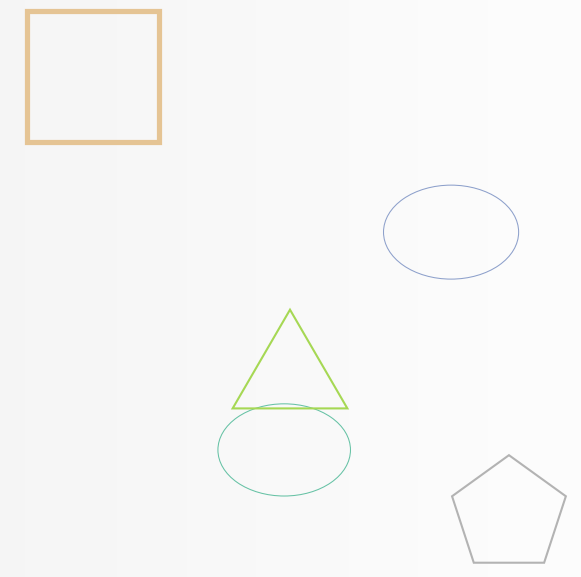[{"shape": "oval", "thickness": 0.5, "radius": 0.57, "center": [0.489, 0.22]}, {"shape": "oval", "thickness": 0.5, "radius": 0.58, "center": [0.776, 0.597]}, {"shape": "triangle", "thickness": 1, "radius": 0.57, "center": [0.499, 0.349]}, {"shape": "square", "thickness": 2.5, "radius": 0.57, "center": [0.16, 0.867]}, {"shape": "pentagon", "thickness": 1, "radius": 0.51, "center": [0.876, 0.108]}]